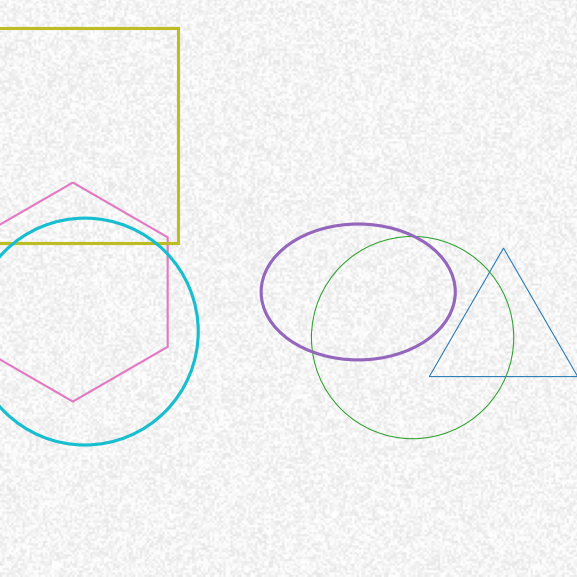[{"shape": "triangle", "thickness": 0.5, "radius": 0.74, "center": [0.872, 0.421]}, {"shape": "circle", "thickness": 0.5, "radius": 0.88, "center": [0.714, 0.415]}, {"shape": "oval", "thickness": 1.5, "radius": 0.84, "center": [0.62, 0.494]}, {"shape": "hexagon", "thickness": 1, "radius": 0.95, "center": [0.126, 0.493]}, {"shape": "square", "thickness": 1.5, "radius": 0.93, "center": [0.122, 0.765]}, {"shape": "circle", "thickness": 1.5, "radius": 0.98, "center": [0.147, 0.425]}]